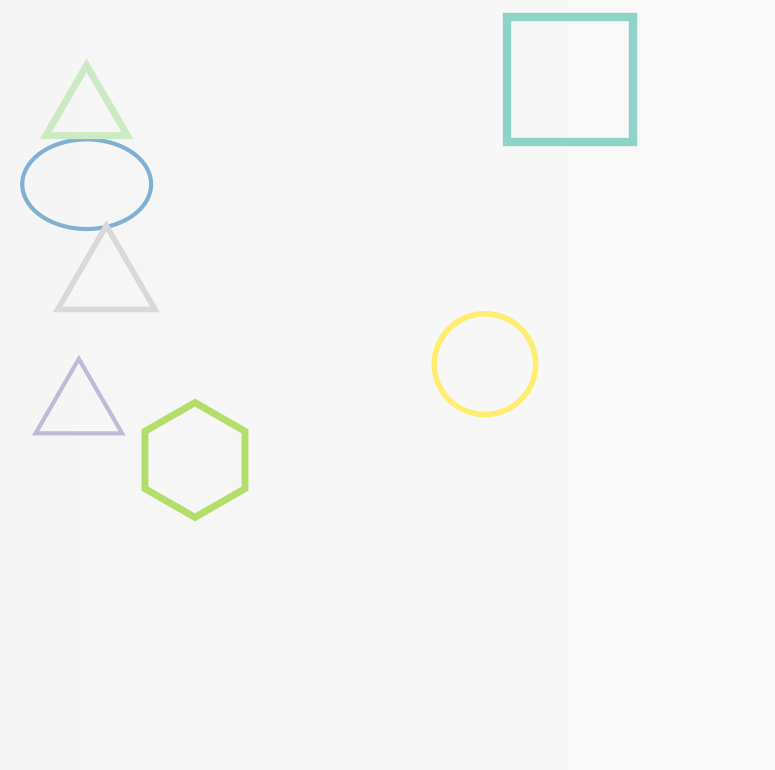[{"shape": "square", "thickness": 3, "radius": 0.41, "center": [0.735, 0.897]}, {"shape": "triangle", "thickness": 1.5, "radius": 0.32, "center": [0.102, 0.469]}, {"shape": "oval", "thickness": 1.5, "radius": 0.42, "center": [0.112, 0.761]}, {"shape": "hexagon", "thickness": 2.5, "radius": 0.37, "center": [0.252, 0.403]}, {"shape": "triangle", "thickness": 2, "radius": 0.36, "center": [0.137, 0.634]}, {"shape": "triangle", "thickness": 2.5, "radius": 0.3, "center": [0.112, 0.854]}, {"shape": "circle", "thickness": 2, "radius": 0.33, "center": [0.626, 0.527]}]